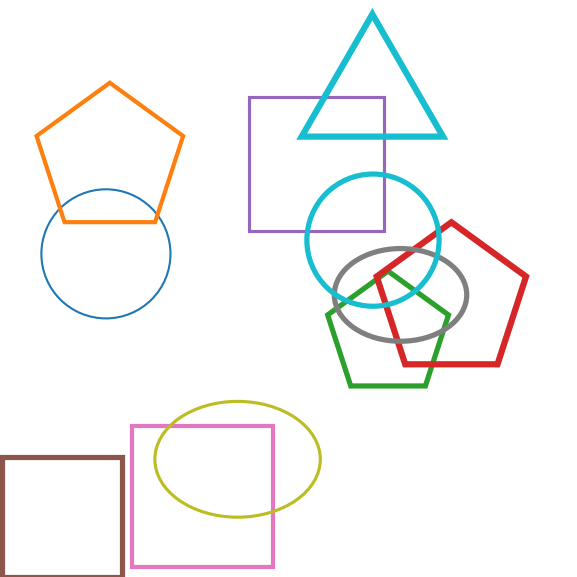[{"shape": "circle", "thickness": 1, "radius": 0.56, "center": [0.183, 0.56]}, {"shape": "pentagon", "thickness": 2, "radius": 0.67, "center": [0.19, 0.722]}, {"shape": "pentagon", "thickness": 2.5, "radius": 0.55, "center": [0.672, 0.42]}, {"shape": "pentagon", "thickness": 3, "radius": 0.68, "center": [0.782, 0.478]}, {"shape": "square", "thickness": 1.5, "radius": 0.58, "center": [0.548, 0.715]}, {"shape": "square", "thickness": 2.5, "radius": 0.52, "center": [0.108, 0.104]}, {"shape": "square", "thickness": 2, "radius": 0.61, "center": [0.351, 0.139]}, {"shape": "oval", "thickness": 2.5, "radius": 0.57, "center": [0.694, 0.488]}, {"shape": "oval", "thickness": 1.5, "radius": 0.72, "center": [0.411, 0.204]}, {"shape": "circle", "thickness": 2.5, "radius": 0.57, "center": [0.646, 0.583]}, {"shape": "triangle", "thickness": 3, "radius": 0.71, "center": [0.645, 0.833]}]